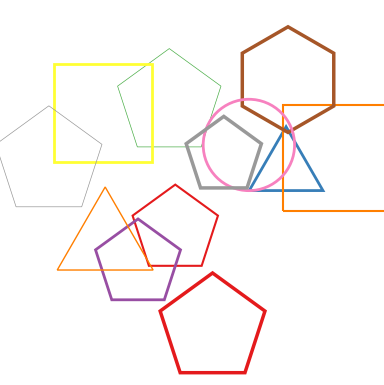[{"shape": "pentagon", "thickness": 1.5, "radius": 0.58, "center": [0.455, 0.404]}, {"shape": "pentagon", "thickness": 2.5, "radius": 0.72, "center": [0.552, 0.148]}, {"shape": "triangle", "thickness": 2, "radius": 0.55, "center": [0.743, 0.56]}, {"shape": "pentagon", "thickness": 0.5, "radius": 0.71, "center": [0.44, 0.733]}, {"shape": "pentagon", "thickness": 2, "radius": 0.58, "center": [0.359, 0.315]}, {"shape": "triangle", "thickness": 1, "radius": 0.72, "center": [0.273, 0.371]}, {"shape": "square", "thickness": 1.5, "radius": 0.69, "center": [0.872, 0.59]}, {"shape": "square", "thickness": 2, "radius": 0.63, "center": [0.267, 0.707]}, {"shape": "hexagon", "thickness": 2.5, "radius": 0.69, "center": [0.748, 0.793]}, {"shape": "circle", "thickness": 2, "radius": 0.59, "center": [0.646, 0.623]}, {"shape": "pentagon", "thickness": 0.5, "radius": 0.72, "center": [0.127, 0.58]}, {"shape": "pentagon", "thickness": 2.5, "radius": 0.51, "center": [0.581, 0.595]}]